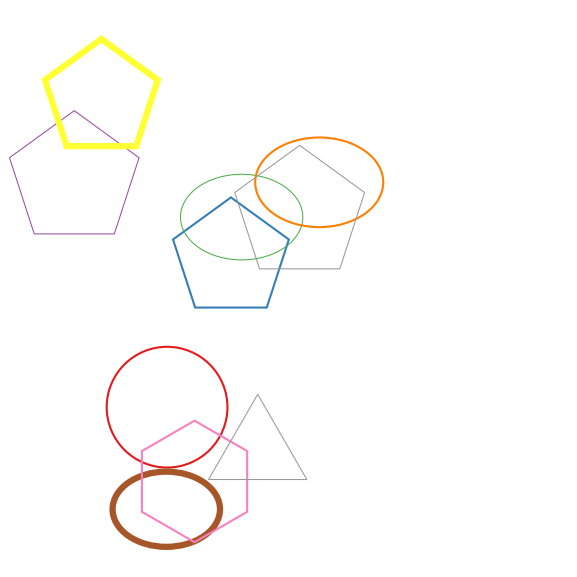[{"shape": "circle", "thickness": 1, "radius": 0.52, "center": [0.289, 0.294]}, {"shape": "pentagon", "thickness": 1, "radius": 0.53, "center": [0.4, 0.552]}, {"shape": "oval", "thickness": 0.5, "radius": 0.53, "center": [0.418, 0.623]}, {"shape": "pentagon", "thickness": 0.5, "radius": 0.59, "center": [0.129, 0.69]}, {"shape": "oval", "thickness": 1, "radius": 0.55, "center": [0.553, 0.683]}, {"shape": "pentagon", "thickness": 3, "radius": 0.51, "center": [0.176, 0.829]}, {"shape": "oval", "thickness": 3, "radius": 0.47, "center": [0.288, 0.117]}, {"shape": "hexagon", "thickness": 1, "radius": 0.53, "center": [0.337, 0.165]}, {"shape": "triangle", "thickness": 0.5, "radius": 0.49, "center": [0.446, 0.218]}, {"shape": "pentagon", "thickness": 0.5, "radius": 0.59, "center": [0.519, 0.629]}]